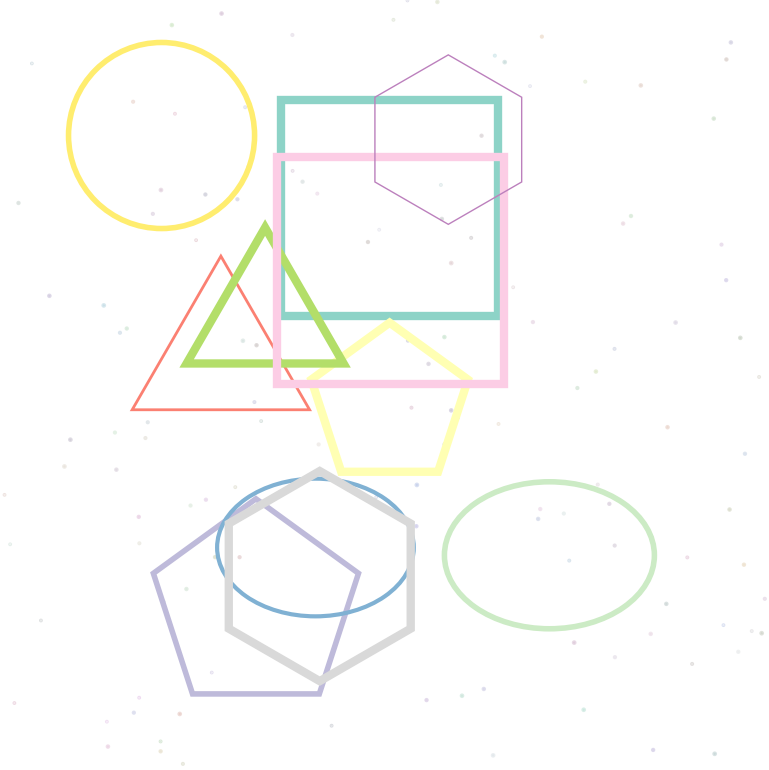[{"shape": "square", "thickness": 3, "radius": 0.7, "center": [0.505, 0.73]}, {"shape": "pentagon", "thickness": 3, "radius": 0.54, "center": [0.506, 0.474]}, {"shape": "pentagon", "thickness": 2, "radius": 0.7, "center": [0.332, 0.212]}, {"shape": "triangle", "thickness": 1, "radius": 0.67, "center": [0.287, 0.534]}, {"shape": "oval", "thickness": 1.5, "radius": 0.64, "center": [0.41, 0.289]}, {"shape": "triangle", "thickness": 3, "radius": 0.59, "center": [0.344, 0.587]}, {"shape": "square", "thickness": 3, "radius": 0.74, "center": [0.507, 0.648]}, {"shape": "hexagon", "thickness": 3, "radius": 0.68, "center": [0.415, 0.252]}, {"shape": "hexagon", "thickness": 0.5, "radius": 0.55, "center": [0.582, 0.819]}, {"shape": "oval", "thickness": 2, "radius": 0.68, "center": [0.714, 0.279]}, {"shape": "circle", "thickness": 2, "radius": 0.6, "center": [0.21, 0.824]}]